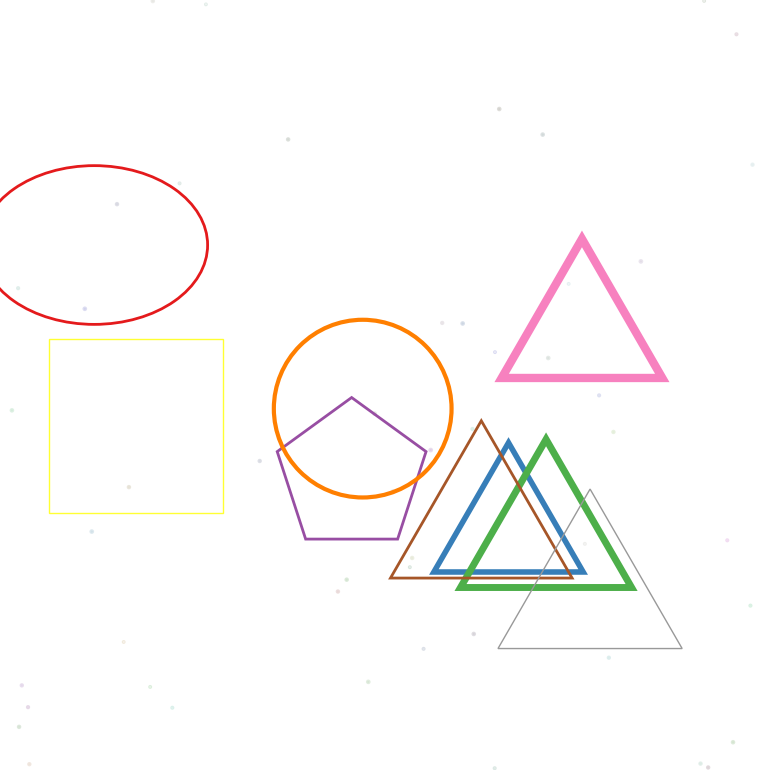[{"shape": "oval", "thickness": 1, "radius": 0.74, "center": [0.122, 0.682]}, {"shape": "triangle", "thickness": 2, "radius": 0.56, "center": [0.66, 0.313]}, {"shape": "triangle", "thickness": 2.5, "radius": 0.64, "center": [0.709, 0.301]}, {"shape": "pentagon", "thickness": 1, "radius": 0.51, "center": [0.457, 0.382]}, {"shape": "circle", "thickness": 1.5, "radius": 0.58, "center": [0.471, 0.469]}, {"shape": "square", "thickness": 0.5, "radius": 0.57, "center": [0.177, 0.447]}, {"shape": "triangle", "thickness": 1, "radius": 0.68, "center": [0.625, 0.317]}, {"shape": "triangle", "thickness": 3, "radius": 0.6, "center": [0.756, 0.569]}, {"shape": "triangle", "thickness": 0.5, "radius": 0.69, "center": [0.766, 0.227]}]